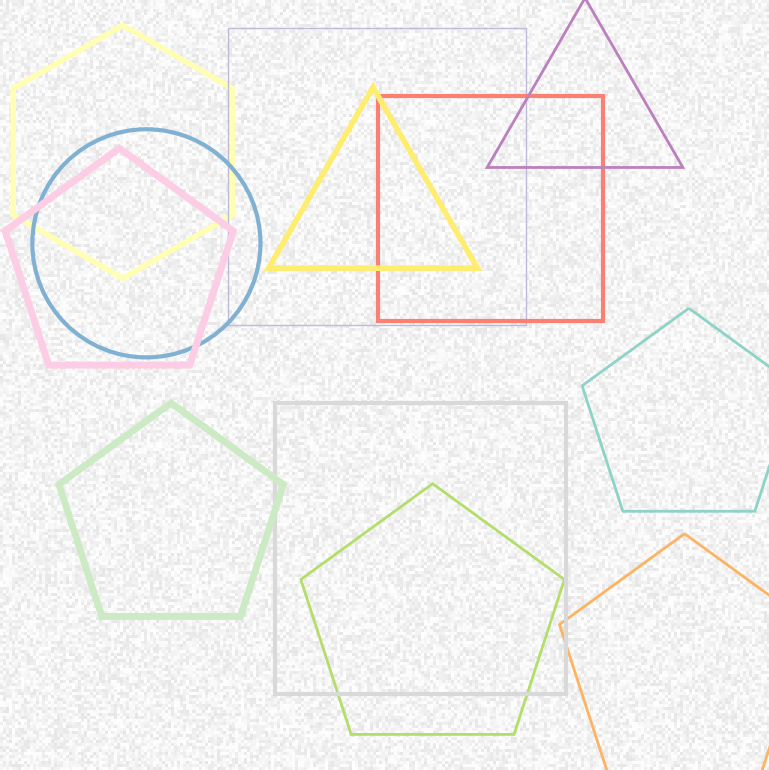[{"shape": "pentagon", "thickness": 1, "radius": 0.73, "center": [0.895, 0.454]}, {"shape": "hexagon", "thickness": 2, "radius": 0.82, "center": [0.159, 0.803]}, {"shape": "square", "thickness": 0.5, "radius": 0.97, "center": [0.49, 0.771]}, {"shape": "square", "thickness": 1.5, "radius": 0.73, "center": [0.637, 0.729]}, {"shape": "circle", "thickness": 1.5, "radius": 0.74, "center": [0.19, 0.684]}, {"shape": "pentagon", "thickness": 1, "radius": 0.85, "center": [0.889, 0.136]}, {"shape": "pentagon", "thickness": 1, "radius": 0.9, "center": [0.562, 0.192]}, {"shape": "pentagon", "thickness": 2.5, "radius": 0.78, "center": [0.155, 0.652]}, {"shape": "square", "thickness": 1.5, "radius": 0.94, "center": [0.546, 0.288]}, {"shape": "triangle", "thickness": 1, "radius": 0.73, "center": [0.76, 0.856]}, {"shape": "pentagon", "thickness": 2.5, "radius": 0.77, "center": [0.222, 0.323]}, {"shape": "triangle", "thickness": 2, "radius": 0.78, "center": [0.484, 0.73]}]